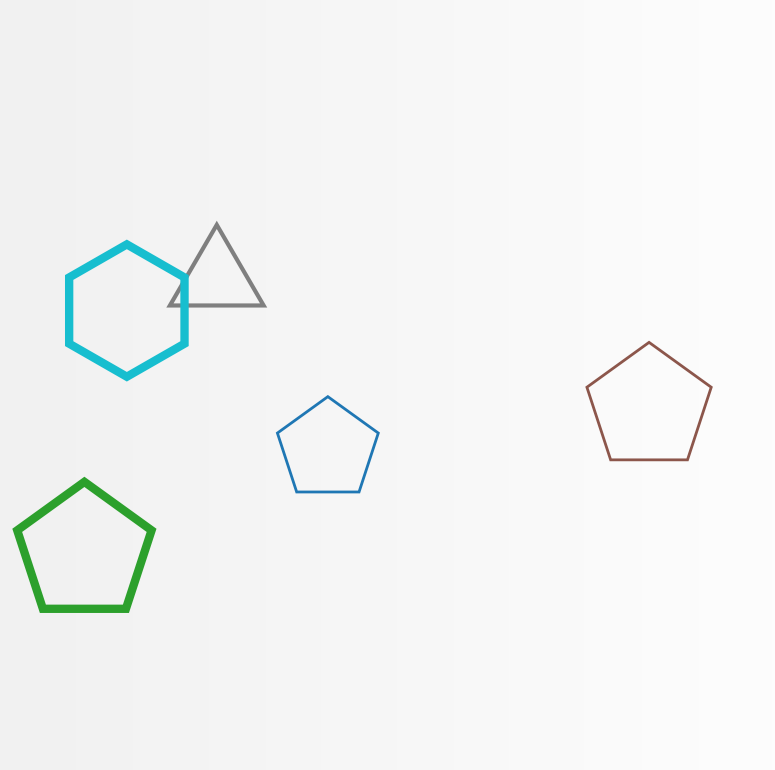[{"shape": "pentagon", "thickness": 1, "radius": 0.34, "center": [0.423, 0.416]}, {"shape": "pentagon", "thickness": 3, "radius": 0.46, "center": [0.109, 0.283]}, {"shape": "pentagon", "thickness": 1, "radius": 0.42, "center": [0.838, 0.471]}, {"shape": "triangle", "thickness": 1.5, "radius": 0.35, "center": [0.28, 0.638]}, {"shape": "hexagon", "thickness": 3, "radius": 0.43, "center": [0.164, 0.597]}]